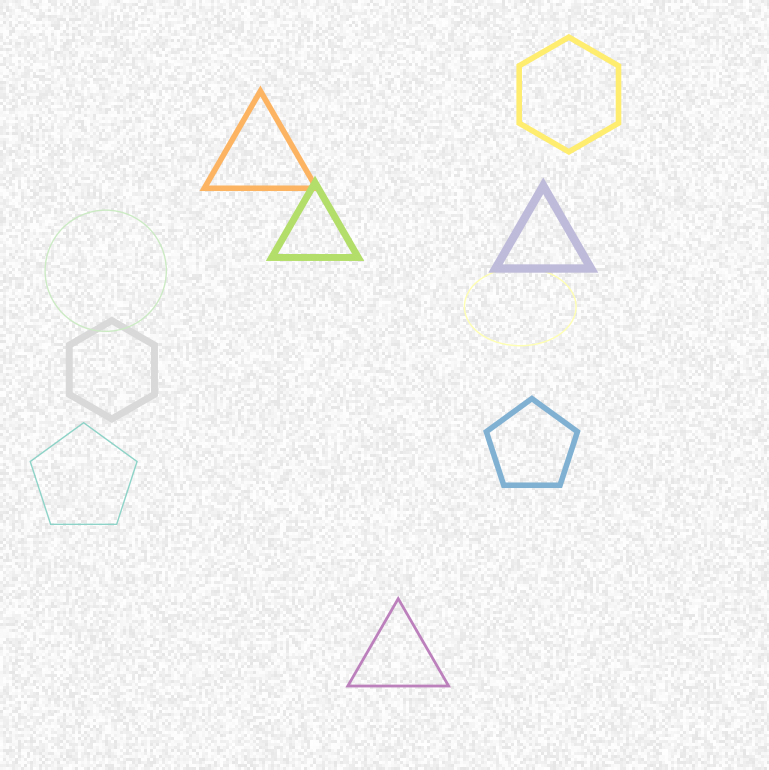[{"shape": "pentagon", "thickness": 0.5, "radius": 0.36, "center": [0.109, 0.378]}, {"shape": "oval", "thickness": 0.5, "radius": 0.36, "center": [0.676, 0.602]}, {"shape": "triangle", "thickness": 3, "radius": 0.36, "center": [0.706, 0.687]}, {"shape": "pentagon", "thickness": 2, "radius": 0.31, "center": [0.691, 0.42]}, {"shape": "triangle", "thickness": 2, "radius": 0.42, "center": [0.338, 0.798]}, {"shape": "triangle", "thickness": 2.5, "radius": 0.32, "center": [0.409, 0.698]}, {"shape": "hexagon", "thickness": 2.5, "radius": 0.32, "center": [0.145, 0.52]}, {"shape": "triangle", "thickness": 1, "radius": 0.38, "center": [0.517, 0.147]}, {"shape": "circle", "thickness": 0.5, "radius": 0.39, "center": [0.137, 0.648]}, {"shape": "hexagon", "thickness": 2, "radius": 0.37, "center": [0.739, 0.877]}]